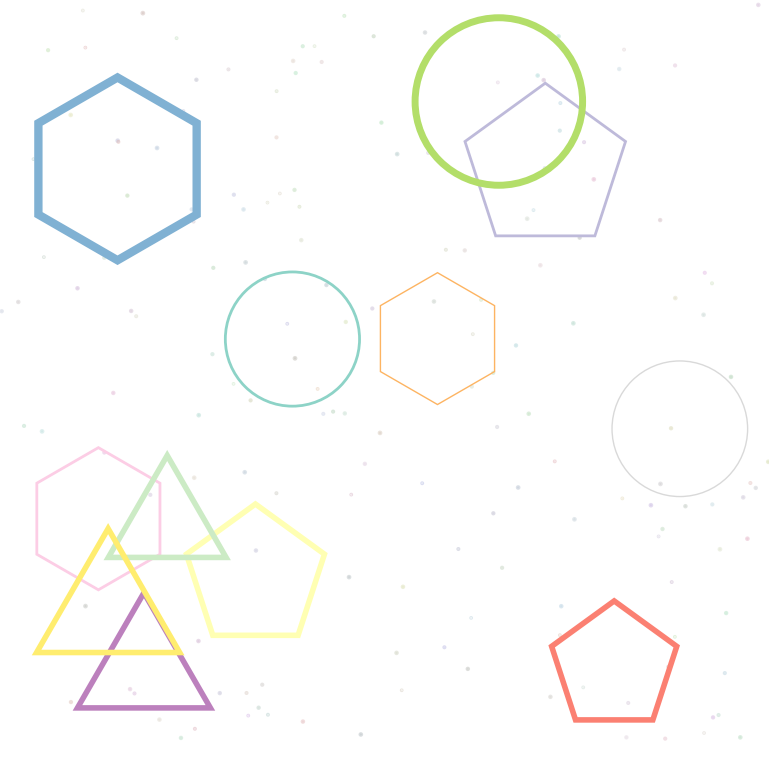[{"shape": "circle", "thickness": 1, "radius": 0.44, "center": [0.38, 0.56]}, {"shape": "pentagon", "thickness": 2, "radius": 0.47, "center": [0.332, 0.251]}, {"shape": "pentagon", "thickness": 1, "radius": 0.55, "center": [0.708, 0.782]}, {"shape": "pentagon", "thickness": 2, "radius": 0.43, "center": [0.798, 0.134]}, {"shape": "hexagon", "thickness": 3, "radius": 0.59, "center": [0.153, 0.781]}, {"shape": "hexagon", "thickness": 0.5, "radius": 0.43, "center": [0.568, 0.56]}, {"shape": "circle", "thickness": 2.5, "radius": 0.54, "center": [0.648, 0.868]}, {"shape": "hexagon", "thickness": 1, "radius": 0.46, "center": [0.128, 0.326]}, {"shape": "circle", "thickness": 0.5, "radius": 0.44, "center": [0.883, 0.443]}, {"shape": "triangle", "thickness": 2, "radius": 0.5, "center": [0.187, 0.13]}, {"shape": "triangle", "thickness": 2, "radius": 0.44, "center": [0.217, 0.32]}, {"shape": "triangle", "thickness": 2, "radius": 0.54, "center": [0.14, 0.206]}]